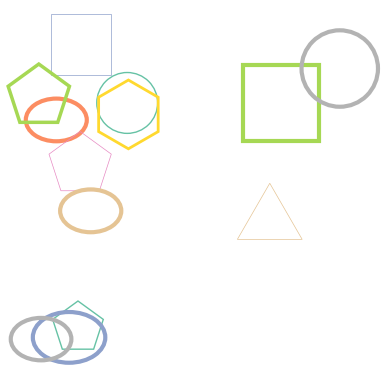[{"shape": "pentagon", "thickness": 1, "radius": 0.35, "center": [0.203, 0.149]}, {"shape": "circle", "thickness": 1, "radius": 0.4, "center": [0.33, 0.733]}, {"shape": "oval", "thickness": 3, "radius": 0.4, "center": [0.146, 0.688]}, {"shape": "oval", "thickness": 3, "radius": 0.47, "center": [0.179, 0.124]}, {"shape": "square", "thickness": 0.5, "radius": 0.4, "center": [0.21, 0.884]}, {"shape": "pentagon", "thickness": 0.5, "radius": 0.43, "center": [0.208, 0.573]}, {"shape": "pentagon", "thickness": 2.5, "radius": 0.42, "center": [0.101, 0.75]}, {"shape": "square", "thickness": 3, "radius": 0.49, "center": [0.73, 0.733]}, {"shape": "hexagon", "thickness": 2, "radius": 0.45, "center": [0.333, 0.703]}, {"shape": "triangle", "thickness": 0.5, "radius": 0.49, "center": [0.701, 0.427]}, {"shape": "oval", "thickness": 3, "radius": 0.4, "center": [0.236, 0.452]}, {"shape": "circle", "thickness": 3, "radius": 0.5, "center": [0.882, 0.822]}, {"shape": "oval", "thickness": 3, "radius": 0.39, "center": [0.107, 0.119]}]